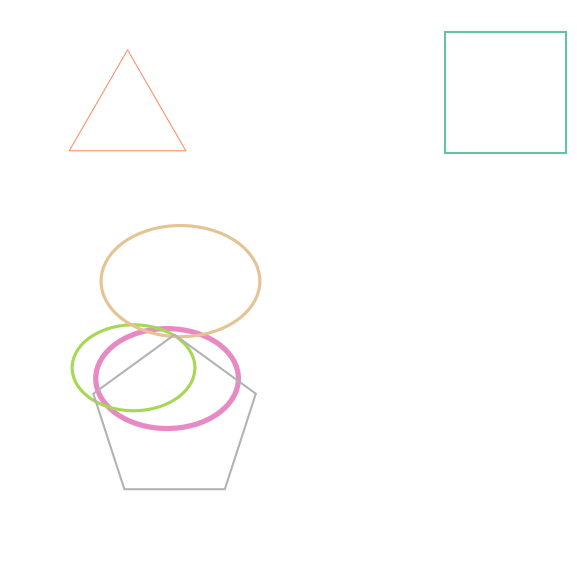[{"shape": "square", "thickness": 1, "radius": 0.52, "center": [0.875, 0.839]}, {"shape": "triangle", "thickness": 0.5, "radius": 0.58, "center": [0.221, 0.796]}, {"shape": "oval", "thickness": 2.5, "radius": 0.62, "center": [0.289, 0.344]}, {"shape": "oval", "thickness": 1.5, "radius": 0.53, "center": [0.231, 0.362]}, {"shape": "oval", "thickness": 1.5, "radius": 0.69, "center": [0.312, 0.512]}, {"shape": "pentagon", "thickness": 1, "radius": 0.74, "center": [0.302, 0.272]}]